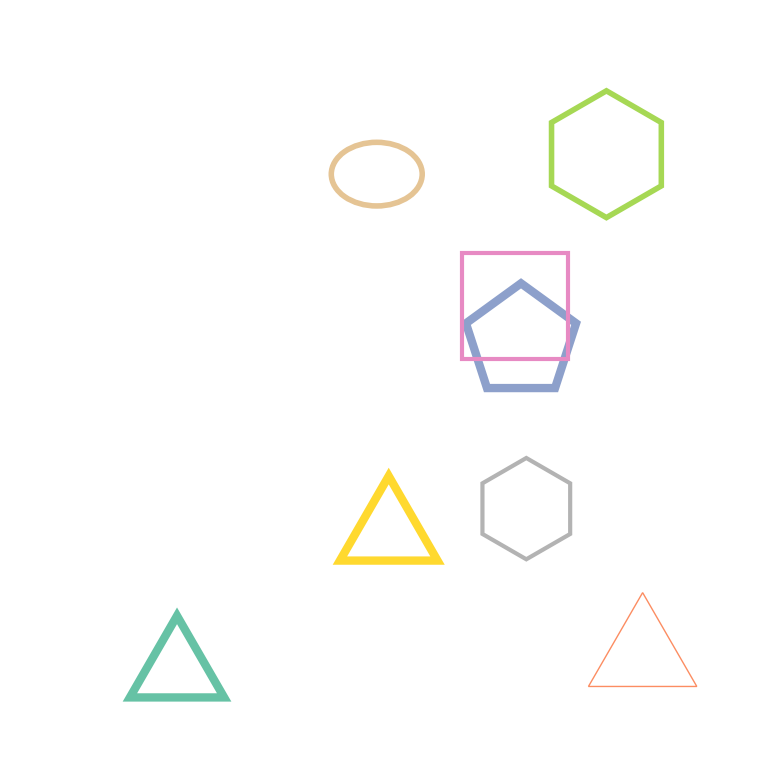[{"shape": "triangle", "thickness": 3, "radius": 0.35, "center": [0.23, 0.13]}, {"shape": "triangle", "thickness": 0.5, "radius": 0.41, "center": [0.835, 0.149]}, {"shape": "pentagon", "thickness": 3, "radius": 0.38, "center": [0.677, 0.557]}, {"shape": "square", "thickness": 1.5, "radius": 0.34, "center": [0.669, 0.603]}, {"shape": "hexagon", "thickness": 2, "radius": 0.41, "center": [0.788, 0.8]}, {"shape": "triangle", "thickness": 3, "radius": 0.37, "center": [0.505, 0.309]}, {"shape": "oval", "thickness": 2, "radius": 0.3, "center": [0.489, 0.774]}, {"shape": "hexagon", "thickness": 1.5, "radius": 0.33, "center": [0.684, 0.339]}]